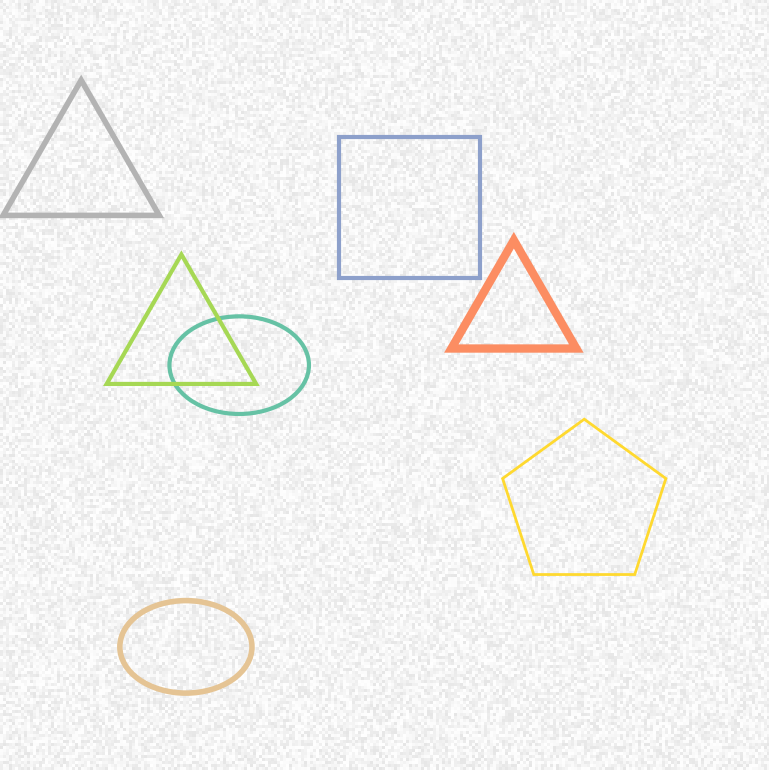[{"shape": "oval", "thickness": 1.5, "radius": 0.45, "center": [0.311, 0.526]}, {"shape": "triangle", "thickness": 3, "radius": 0.47, "center": [0.667, 0.594]}, {"shape": "square", "thickness": 1.5, "radius": 0.46, "center": [0.532, 0.731]}, {"shape": "triangle", "thickness": 1.5, "radius": 0.56, "center": [0.236, 0.557]}, {"shape": "pentagon", "thickness": 1, "radius": 0.56, "center": [0.759, 0.344]}, {"shape": "oval", "thickness": 2, "radius": 0.43, "center": [0.241, 0.16]}, {"shape": "triangle", "thickness": 2, "radius": 0.59, "center": [0.105, 0.779]}]